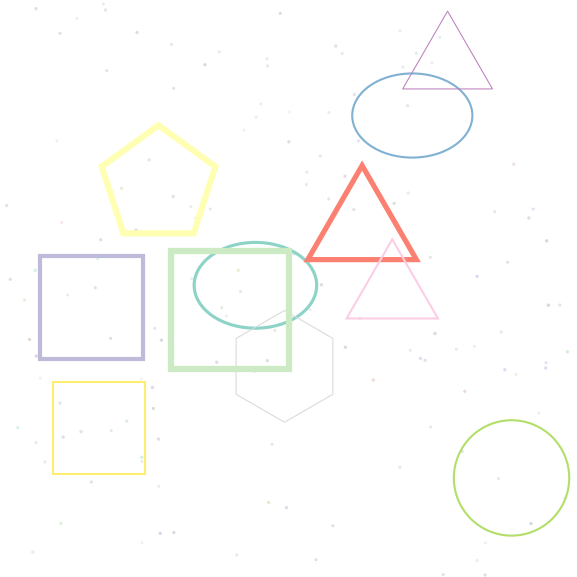[{"shape": "oval", "thickness": 1.5, "radius": 0.53, "center": [0.442, 0.505]}, {"shape": "pentagon", "thickness": 3, "radius": 0.52, "center": [0.275, 0.679]}, {"shape": "square", "thickness": 2, "radius": 0.45, "center": [0.159, 0.467]}, {"shape": "triangle", "thickness": 2.5, "radius": 0.54, "center": [0.627, 0.604]}, {"shape": "oval", "thickness": 1, "radius": 0.52, "center": [0.714, 0.799]}, {"shape": "circle", "thickness": 1, "radius": 0.5, "center": [0.886, 0.172]}, {"shape": "triangle", "thickness": 1, "radius": 0.46, "center": [0.679, 0.493]}, {"shape": "hexagon", "thickness": 0.5, "radius": 0.48, "center": [0.493, 0.365]}, {"shape": "triangle", "thickness": 0.5, "radius": 0.45, "center": [0.775, 0.89]}, {"shape": "square", "thickness": 3, "radius": 0.51, "center": [0.399, 0.463]}, {"shape": "square", "thickness": 1, "radius": 0.4, "center": [0.171, 0.258]}]